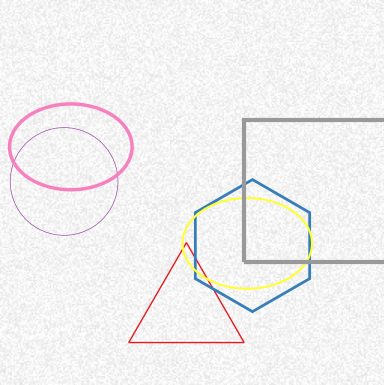[{"shape": "triangle", "thickness": 1, "radius": 0.87, "center": [0.484, 0.197]}, {"shape": "hexagon", "thickness": 2, "radius": 0.86, "center": [0.656, 0.362]}, {"shape": "circle", "thickness": 0.5, "radius": 0.7, "center": [0.167, 0.529]}, {"shape": "oval", "thickness": 1.5, "radius": 0.84, "center": [0.642, 0.368]}, {"shape": "oval", "thickness": 2.5, "radius": 0.8, "center": [0.184, 0.619]}, {"shape": "square", "thickness": 3, "radius": 0.92, "center": [0.818, 0.503]}]